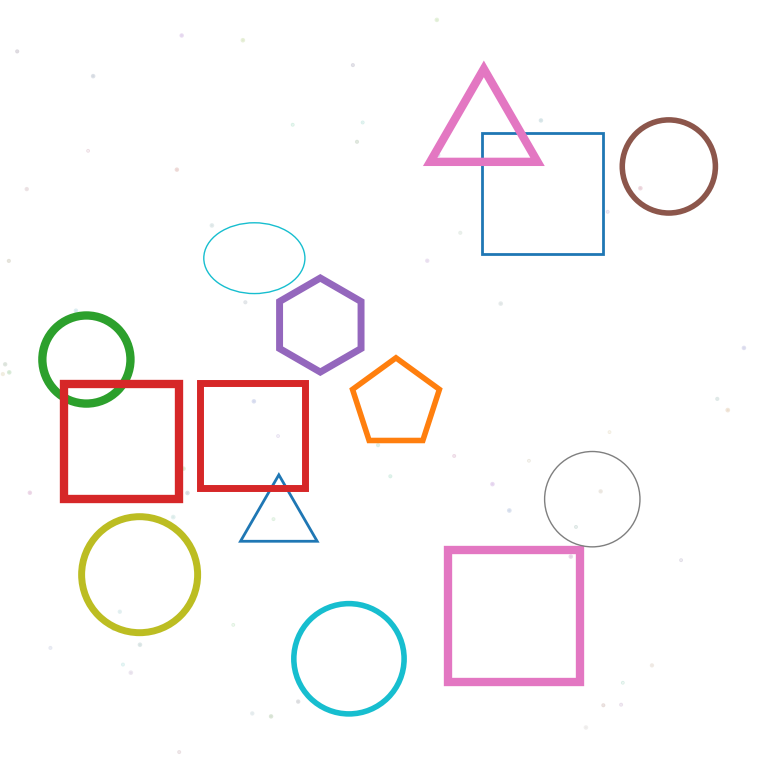[{"shape": "triangle", "thickness": 1, "radius": 0.29, "center": [0.362, 0.326]}, {"shape": "square", "thickness": 1, "radius": 0.39, "center": [0.705, 0.749]}, {"shape": "pentagon", "thickness": 2, "radius": 0.3, "center": [0.514, 0.476]}, {"shape": "circle", "thickness": 3, "radius": 0.29, "center": [0.112, 0.533]}, {"shape": "square", "thickness": 2.5, "radius": 0.34, "center": [0.328, 0.434]}, {"shape": "square", "thickness": 3, "radius": 0.37, "center": [0.158, 0.426]}, {"shape": "hexagon", "thickness": 2.5, "radius": 0.31, "center": [0.416, 0.578]}, {"shape": "circle", "thickness": 2, "radius": 0.3, "center": [0.869, 0.784]}, {"shape": "triangle", "thickness": 3, "radius": 0.4, "center": [0.628, 0.83]}, {"shape": "square", "thickness": 3, "radius": 0.43, "center": [0.668, 0.2]}, {"shape": "circle", "thickness": 0.5, "radius": 0.31, "center": [0.769, 0.352]}, {"shape": "circle", "thickness": 2.5, "radius": 0.38, "center": [0.181, 0.254]}, {"shape": "oval", "thickness": 0.5, "radius": 0.33, "center": [0.33, 0.665]}, {"shape": "circle", "thickness": 2, "radius": 0.36, "center": [0.453, 0.144]}]